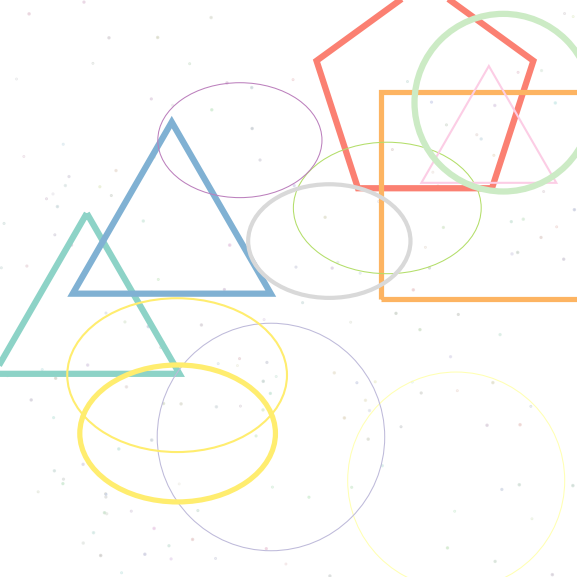[{"shape": "triangle", "thickness": 3, "radius": 0.93, "center": [0.15, 0.445]}, {"shape": "circle", "thickness": 0.5, "radius": 0.94, "center": [0.79, 0.167]}, {"shape": "circle", "thickness": 0.5, "radius": 0.98, "center": [0.469, 0.242]}, {"shape": "pentagon", "thickness": 3, "radius": 0.99, "center": [0.736, 0.833]}, {"shape": "triangle", "thickness": 3, "radius": 0.99, "center": [0.297, 0.59]}, {"shape": "square", "thickness": 2.5, "radius": 0.89, "center": [0.838, 0.66]}, {"shape": "oval", "thickness": 0.5, "radius": 0.81, "center": [0.671, 0.639]}, {"shape": "triangle", "thickness": 1, "radius": 0.67, "center": [0.846, 0.75]}, {"shape": "oval", "thickness": 2, "radius": 0.7, "center": [0.57, 0.582]}, {"shape": "oval", "thickness": 0.5, "radius": 0.71, "center": [0.415, 0.756]}, {"shape": "circle", "thickness": 3, "radius": 0.77, "center": [0.872, 0.821]}, {"shape": "oval", "thickness": 1, "radius": 0.95, "center": [0.307, 0.35]}, {"shape": "oval", "thickness": 2.5, "radius": 0.85, "center": [0.308, 0.249]}]